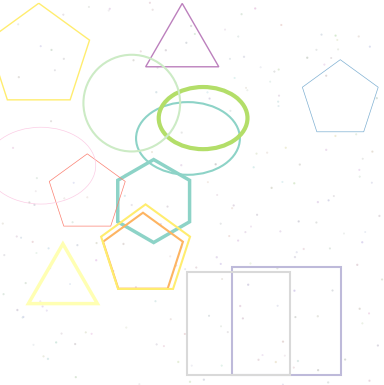[{"shape": "oval", "thickness": 1.5, "radius": 0.67, "center": [0.488, 0.64]}, {"shape": "hexagon", "thickness": 2.5, "radius": 0.54, "center": [0.399, 0.478]}, {"shape": "triangle", "thickness": 2.5, "radius": 0.52, "center": [0.163, 0.263]}, {"shape": "square", "thickness": 1.5, "radius": 0.7, "center": [0.744, 0.167]}, {"shape": "pentagon", "thickness": 0.5, "radius": 0.52, "center": [0.227, 0.497]}, {"shape": "pentagon", "thickness": 0.5, "radius": 0.52, "center": [0.884, 0.741]}, {"shape": "pentagon", "thickness": 1.5, "radius": 0.55, "center": [0.371, 0.338]}, {"shape": "oval", "thickness": 3, "radius": 0.58, "center": [0.528, 0.693]}, {"shape": "oval", "thickness": 0.5, "radius": 0.71, "center": [0.106, 0.57]}, {"shape": "square", "thickness": 1.5, "radius": 0.67, "center": [0.62, 0.159]}, {"shape": "triangle", "thickness": 1, "radius": 0.55, "center": [0.473, 0.881]}, {"shape": "circle", "thickness": 1.5, "radius": 0.63, "center": [0.342, 0.732]}, {"shape": "pentagon", "thickness": 1, "radius": 0.69, "center": [0.101, 0.853]}, {"shape": "pentagon", "thickness": 1.5, "radius": 0.61, "center": [0.378, 0.348]}]